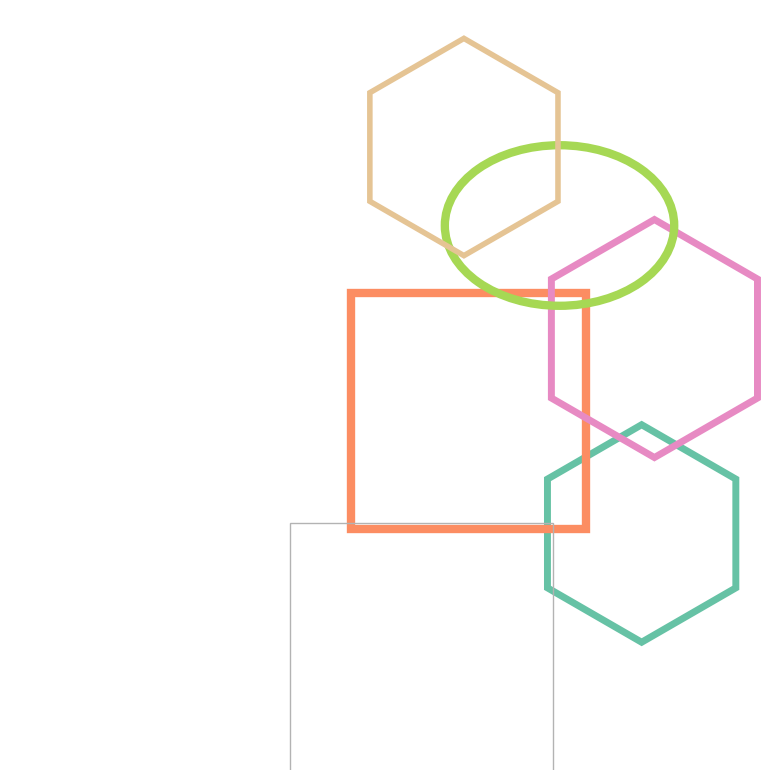[{"shape": "hexagon", "thickness": 2.5, "radius": 0.71, "center": [0.833, 0.307]}, {"shape": "square", "thickness": 3, "radius": 0.76, "center": [0.609, 0.466]}, {"shape": "hexagon", "thickness": 2.5, "radius": 0.77, "center": [0.85, 0.56]}, {"shape": "oval", "thickness": 3, "radius": 0.74, "center": [0.727, 0.707]}, {"shape": "hexagon", "thickness": 2, "radius": 0.71, "center": [0.602, 0.809]}, {"shape": "square", "thickness": 0.5, "radius": 0.86, "center": [0.547, 0.15]}]